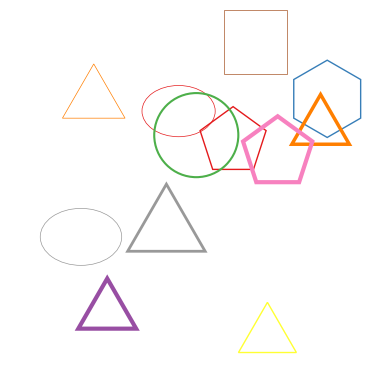[{"shape": "oval", "thickness": 0.5, "radius": 0.48, "center": [0.464, 0.711]}, {"shape": "pentagon", "thickness": 1, "radius": 0.45, "center": [0.605, 0.633]}, {"shape": "hexagon", "thickness": 1, "radius": 0.5, "center": [0.85, 0.743]}, {"shape": "circle", "thickness": 1.5, "radius": 0.55, "center": [0.51, 0.649]}, {"shape": "triangle", "thickness": 3, "radius": 0.43, "center": [0.279, 0.19]}, {"shape": "triangle", "thickness": 2.5, "radius": 0.43, "center": [0.833, 0.668]}, {"shape": "triangle", "thickness": 0.5, "radius": 0.47, "center": [0.243, 0.74]}, {"shape": "triangle", "thickness": 1, "radius": 0.43, "center": [0.695, 0.128]}, {"shape": "square", "thickness": 0.5, "radius": 0.41, "center": [0.663, 0.891]}, {"shape": "pentagon", "thickness": 3, "radius": 0.47, "center": [0.721, 0.603]}, {"shape": "triangle", "thickness": 2, "radius": 0.58, "center": [0.432, 0.405]}, {"shape": "oval", "thickness": 0.5, "radius": 0.53, "center": [0.21, 0.385]}]